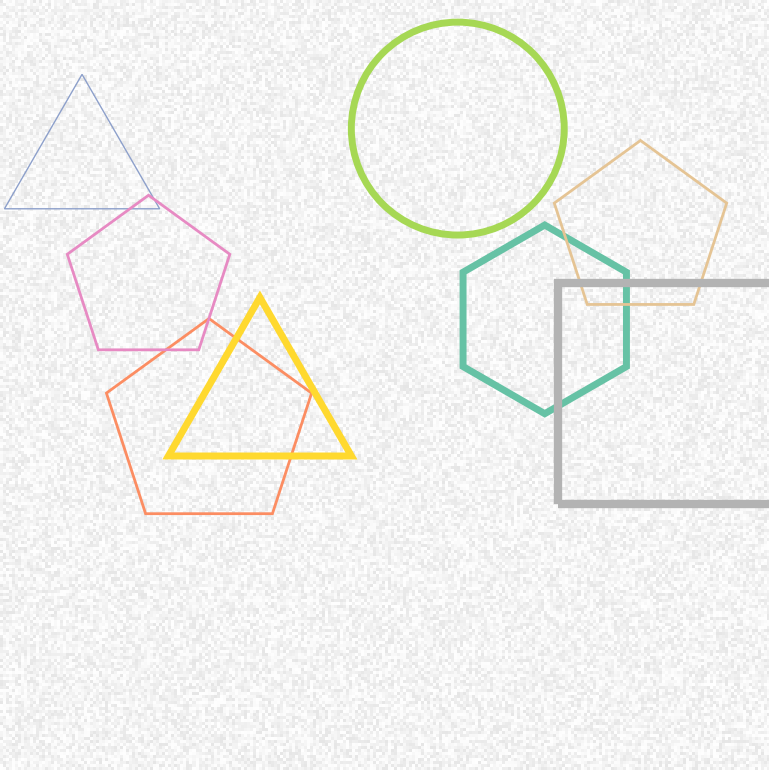[{"shape": "hexagon", "thickness": 2.5, "radius": 0.61, "center": [0.707, 0.585]}, {"shape": "pentagon", "thickness": 1, "radius": 0.7, "center": [0.271, 0.446]}, {"shape": "triangle", "thickness": 0.5, "radius": 0.58, "center": [0.107, 0.787]}, {"shape": "pentagon", "thickness": 1, "radius": 0.55, "center": [0.193, 0.635]}, {"shape": "circle", "thickness": 2.5, "radius": 0.69, "center": [0.595, 0.833]}, {"shape": "triangle", "thickness": 2.5, "radius": 0.69, "center": [0.338, 0.476]}, {"shape": "pentagon", "thickness": 1, "radius": 0.59, "center": [0.832, 0.7]}, {"shape": "square", "thickness": 3, "radius": 0.72, "center": [0.869, 0.489]}]